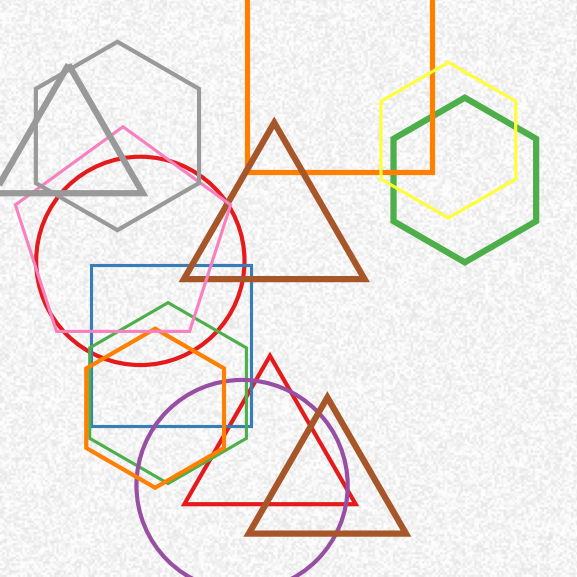[{"shape": "circle", "thickness": 2, "radius": 0.9, "center": [0.243, 0.547]}, {"shape": "triangle", "thickness": 2, "radius": 0.86, "center": [0.468, 0.212]}, {"shape": "square", "thickness": 1.5, "radius": 0.69, "center": [0.295, 0.401]}, {"shape": "hexagon", "thickness": 3, "radius": 0.71, "center": [0.805, 0.687]}, {"shape": "hexagon", "thickness": 1.5, "radius": 0.78, "center": [0.291, 0.318]}, {"shape": "circle", "thickness": 2, "radius": 0.91, "center": [0.419, 0.158]}, {"shape": "square", "thickness": 2.5, "radius": 0.8, "center": [0.588, 0.862]}, {"shape": "hexagon", "thickness": 2, "radius": 0.69, "center": [0.269, 0.292]}, {"shape": "hexagon", "thickness": 1.5, "radius": 0.67, "center": [0.776, 0.756]}, {"shape": "triangle", "thickness": 3, "radius": 0.79, "center": [0.567, 0.154]}, {"shape": "triangle", "thickness": 3, "radius": 0.9, "center": [0.475, 0.606]}, {"shape": "pentagon", "thickness": 1.5, "radius": 0.98, "center": [0.213, 0.584]}, {"shape": "hexagon", "thickness": 2, "radius": 0.82, "center": [0.203, 0.764]}, {"shape": "triangle", "thickness": 3, "radius": 0.74, "center": [0.119, 0.739]}]